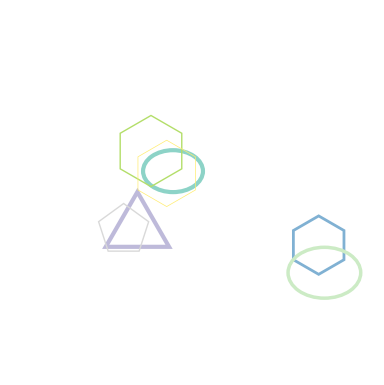[{"shape": "oval", "thickness": 3, "radius": 0.39, "center": [0.449, 0.555]}, {"shape": "triangle", "thickness": 3, "radius": 0.47, "center": [0.357, 0.406]}, {"shape": "hexagon", "thickness": 2, "radius": 0.38, "center": [0.828, 0.363]}, {"shape": "hexagon", "thickness": 1, "radius": 0.46, "center": [0.392, 0.608]}, {"shape": "pentagon", "thickness": 1, "radius": 0.34, "center": [0.321, 0.403]}, {"shape": "oval", "thickness": 2.5, "radius": 0.47, "center": [0.843, 0.292]}, {"shape": "hexagon", "thickness": 0.5, "radius": 0.43, "center": [0.433, 0.55]}]